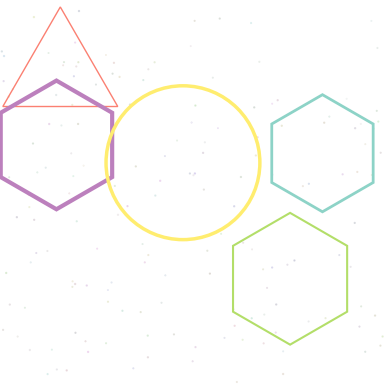[{"shape": "hexagon", "thickness": 2, "radius": 0.76, "center": [0.838, 0.602]}, {"shape": "triangle", "thickness": 1, "radius": 0.86, "center": [0.157, 0.81]}, {"shape": "hexagon", "thickness": 1.5, "radius": 0.86, "center": [0.753, 0.276]}, {"shape": "hexagon", "thickness": 3, "radius": 0.84, "center": [0.147, 0.624]}, {"shape": "circle", "thickness": 2.5, "radius": 1.0, "center": [0.475, 0.577]}]